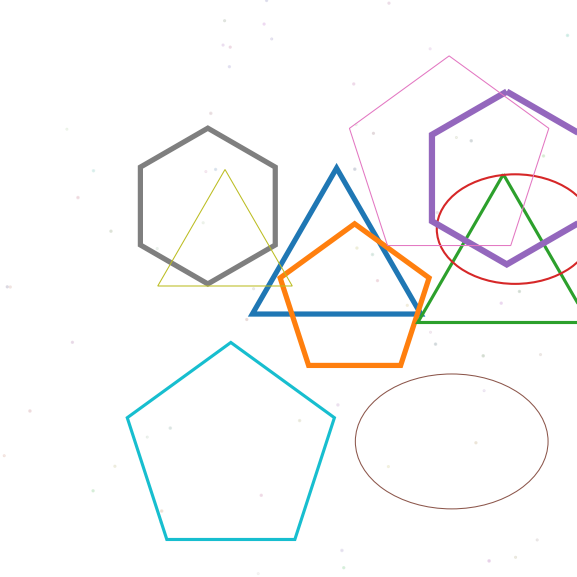[{"shape": "triangle", "thickness": 2.5, "radius": 0.84, "center": [0.583, 0.54]}, {"shape": "pentagon", "thickness": 2.5, "radius": 0.68, "center": [0.614, 0.476]}, {"shape": "triangle", "thickness": 1.5, "radius": 0.86, "center": [0.872, 0.526]}, {"shape": "oval", "thickness": 1, "radius": 0.68, "center": [0.892, 0.602]}, {"shape": "hexagon", "thickness": 3, "radius": 0.75, "center": [0.878, 0.691]}, {"shape": "oval", "thickness": 0.5, "radius": 0.83, "center": [0.782, 0.235]}, {"shape": "pentagon", "thickness": 0.5, "radius": 0.91, "center": [0.778, 0.721]}, {"shape": "hexagon", "thickness": 2.5, "radius": 0.67, "center": [0.36, 0.642]}, {"shape": "triangle", "thickness": 0.5, "radius": 0.67, "center": [0.39, 0.571]}, {"shape": "pentagon", "thickness": 1.5, "radius": 0.94, "center": [0.4, 0.218]}]